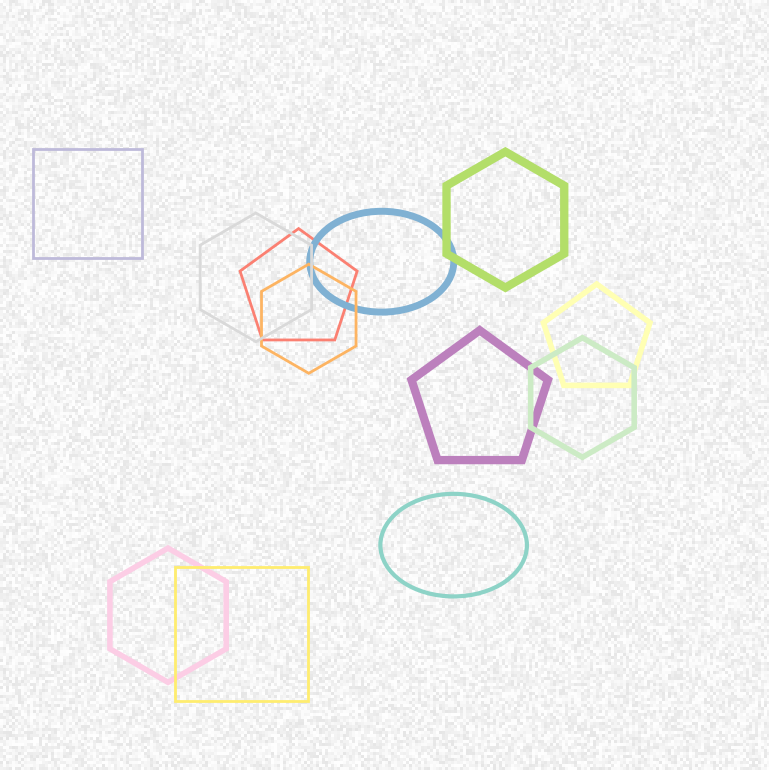[{"shape": "oval", "thickness": 1.5, "radius": 0.48, "center": [0.589, 0.292]}, {"shape": "pentagon", "thickness": 2, "radius": 0.36, "center": [0.775, 0.558]}, {"shape": "square", "thickness": 1, "radius": 0.35, "center": [0.114, 0.736]}, {"shape": "pentagon", "thickness": 1, "radius": 0.4, "center": [0.388, 0.623]}, {"shape": "oval", "thickness": 2.5, "radius": 0.47, "center": [0.496, 0.66]}, {"shape": "hexagon", "thickness": 1, "radius": 0.35, "center": [0.401, 0.586]}, {"shape": "hexagon", "thickness": 3, "radius": 0.44, "center": [0.656, 0.715]}, {"shape": "hexagon", "thickness": 2, "radius": 0.44, "center": [0.218, 0.201]}, {"shape": "hexagon", "thickness": 1, "radius": 0.42, "center": [0.332, 0.64]}, {"shape": "pentagon", "thickness": 3, "radius": 0.47, "center": [0.623, 0.478]}, {"shape": "hexagon", "thickness": 2, "radius": 0.39, "center": [0.756, 0.484]}, {"shape": "square", "thickness": 1, "radius": 0.43, "center": [0.314, 0.177]}]